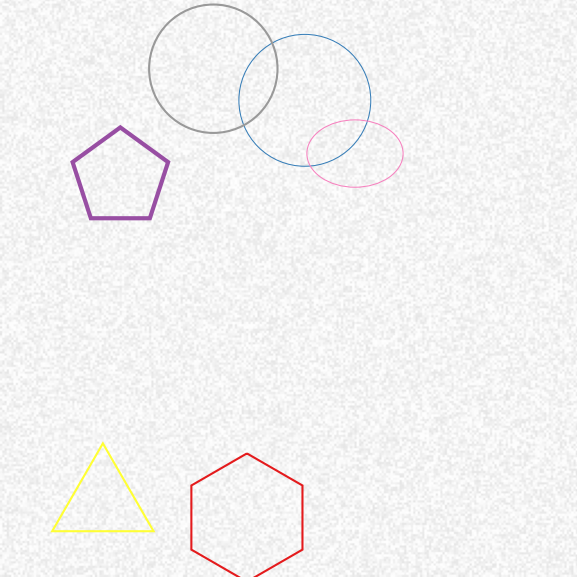[{"shape": "hexagon", "thickness": 1, "radius": 0.56, "center": [0.428, 0.103]}, {"shape": "circle", "thickness": 0.5, "radius": 0.57, "center": [0.528, 0.825]}, {"shape": "pentagon", "thickness": 2, "radius": 0.43, "center": [0.208, 0.692]}, {"shape": "triangle", "thickness": 1, "radius": 0.51, "center": [0.178, 0.13]}, {"shape": "oval", "thickness": 0.5, "radius": 0.42, "center": [0.615, 0.733]}, {"shape": "circle", "thickness": 1, "radius": 0.56, "center": [0.369, 0.88]}]